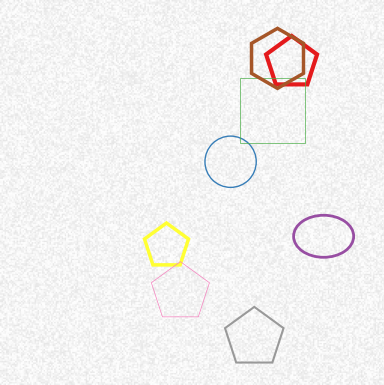[{"shape": "pentagon", "thickness": 3, "radius": 0.35, "center": [0.757, 0.837]}, {"shape": "circle", "thickness": 1, "radius": 0.33, "center": [0.599, 0.58]}, {"shape": "square", "thickness": 0.5, "radius": 0.42, "center": [0.708, 0.714]}, {"shape": "oval", "thickness": 2, "radius": 0.39, "center": [0.841, 0.386]}, {"shape": "pentagon", "thickness": 2.5, "radius": 0.3, "center": [0.432, 0.361]}, {"shape": "hexagon", "thickness": 2.5, "radius": 0.39, "center": [0.721, 0.848]}, {"shape": "pentagon", "thickness": 0.5, "radius": 0.4, "center": [0.469, 0.241]}, {"shape": "pentagon", "thickness": 1.5, "radius": 0.4, "center": [0.66, 0.123]}]